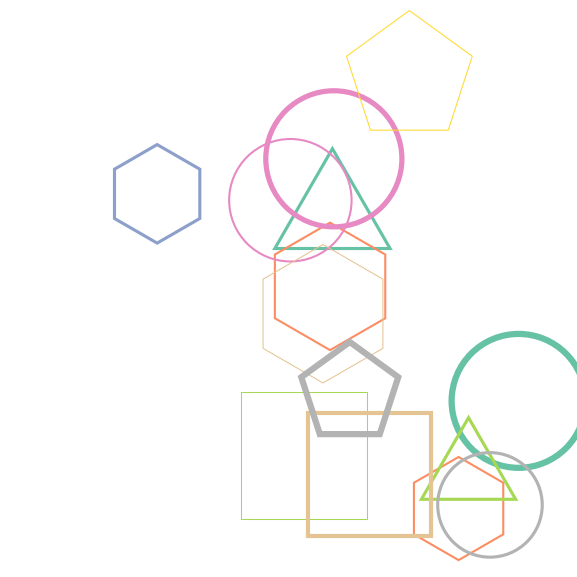[{"shape": "triangle", "thickness": 1.5, "radius": 0.58, "center": [0.576, 0.626]}, {"shape": "circle", "thickness": 3, "radius": 0.58, "center": [0.898, 0.305]}, {"shape": "hexagon", "thickness": 1, "radius": 0.55, "center": [0.572, 0.503]}, {"shape": "hexagon", "thickness": 1, "radius": 0.45, "center": [0.794, 0.119]}, {"shape": "hexagon", "thickness": 1.5, "radius": 0.43, "center": [0.272, 0.663]}, {"shape": "circle", "thickness": 1, "radius": 0.53, "center": [0.503, 0.652]}, {"shape": "circle", "thickness": 2.5, "radius": 0.59, "center": [0.578, 0.724]}, {"shape": "triangle", "thickness": 1.5, "radius": 0.47, "center": [0.811, 0.182]}, {"shape": "square", "thickness": 0.5, "radius": 0.55, "center": [0.527, 0.21]}, {"shape": "pentagon", "thickness": 0.5, "radius": 0.57, "center": [0.709, 0.866]}, {"shape": "hexagon", "thickness": 0.5, "radius": 0.6, "center": [0.559, 0.456]}, {"shape": "square", "thickness": 2, "radius": 0.53, "center": [0.64, 0.177]}, {"shape": "pentagon", "thickness": 3, "radius": 0.44, "center": [0.606, 0.319]}, {"shape": "circle", "thickness": 1.5, "radius": 0.45, "center": [0.848, 0.125]}]